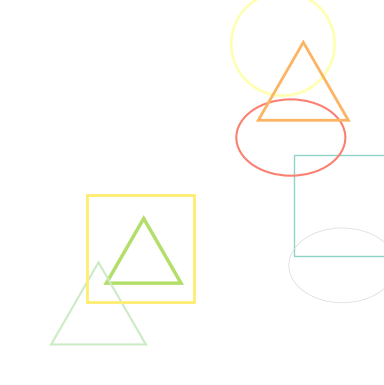[{"shape": "square", "thickness": 1, "radius": 0.66, "center": [0.896, 0.465]}, {"shape": "circle", "thickness": 2, "radius": 0.67, "center": [0.735, 0.886]}, {"shape": "oval", "thickness": 1.5, "radius": 0.71, "center": [0.755, 0.643]}, {"shape": "triangle", "thickness": 2, "radius": 0.68, "center": [0.788, 0.755]}, {"shape": "triangle", "thickness": 2.5, "radius": 0.56, "center": [0.373, 0.321]}, {"shape": "oval", "thickness": 0.5, "radius": 0.69, "center": [0.889, 0.311]}, {"shape": "triangle", "thickness": 1.5, "radius": 0.71, "center": [0.256, 0.176]}, {"shape": "square", "thickness": 2, "radius": 0.69, "center": [0.365, 0.354]}]